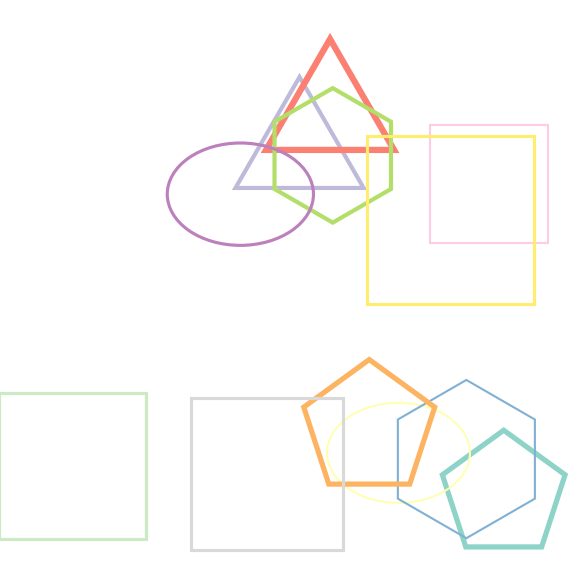[{"shape": "pentagon", "thickness": 2.5, "radius": 0.56, "center": [0.872, 0.142]}, {"shape": "oval", "thickness": 1, "radius": 0.62, "center": [0.69, 0.215]}, {"shape": "triangle", "thickness": 2, "radius": 0.64, "center": [0.519, 0.738]}, {"shape": "triangle", "thickness": 3, "radius": 0.64, "center": [0.572, 0.804]}, {"shape": "hexagon", "thickness": 1, "radius": 0.69, "center": [0.808, 0.204]}, {"shape": "pentagon", "thickness": 2.5, "radius": 0.6, "center": [0.639, 0.257]}, {"shape": "hexagon", "thickness": 2, "radius": 0.58, "center": [0.576, 0.73]}, {"shape": "square", "thickness": 1, "radius": 0.51, "center": [0.846, 0.68]}, {"shape": "square", "thickness": 1.5, "radius": 0.66, "center": [0.463, 0.179]}, {"shape": "oval", "thickness": 1.5, "radius": 0.63, "center": [0.416, 0.663]}, {"shape": "square", "thickness": 1.5, "radius": 0.63, "center": [0.126, 0.192]}, {"shape": "square", "thickness": 1.5, "radius": 0.72, "center": [0.78, 0.618]}]